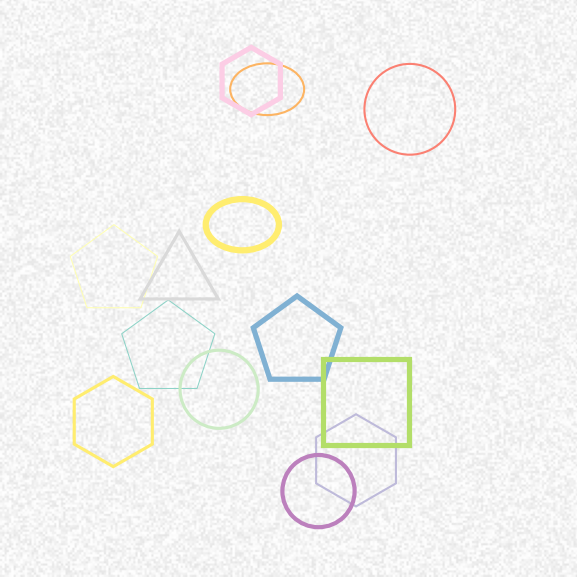[{"shape": "pentagon", "thickness": 0.5, "radius": 0.42, "center": [0.291, 0.395]}, {"shape": "pentagon", "thickness": 0.5, "radius": 0.4, "center": [0.197, 0.531]}, {"shape": "hexagon", "thickness": 1, "radius": 0.4, "center": [0.616, 0.202]}, {"shape": "circle", "thickness": 1, "radius": 0.39, "center": [0.71, 0.81]}, {"shape": "pentagon", "thickness": 2.5, "radius": 0.4, "center": [0.514, 0.407]}, {"shape": "oval", "thickness": 1, "radius": 0.32, "center": [0.463, 0.845]}, {"shape": "square", "thickness": 2.5, "radius": 0.37, "center": [0.634, 0.303]}, {"shape": "hexagon", "thickness": 2.5, "radius": 0.29, "center": [0.435, 0.859]}, {"shape": "triangle", "thickness": 1.5, "radius": 0.39, "center": [0.31, 0.521]}, {"shape": "circle", "thickness": 2, "radius": 0.31, "center": [0.552, 0.149]}, {"shape": "circle", "thickness": 1.5, "radius": 0.34, "center": [0.379, 0.325]}, {"shape": "oval", "thickness": 3, "radius": 0.32, "center": [0.42, 0.61]}, {"shape": "hexagon", "thickness": 1.5, "radius": 0.39, "center": [0.196, 0.269]}]